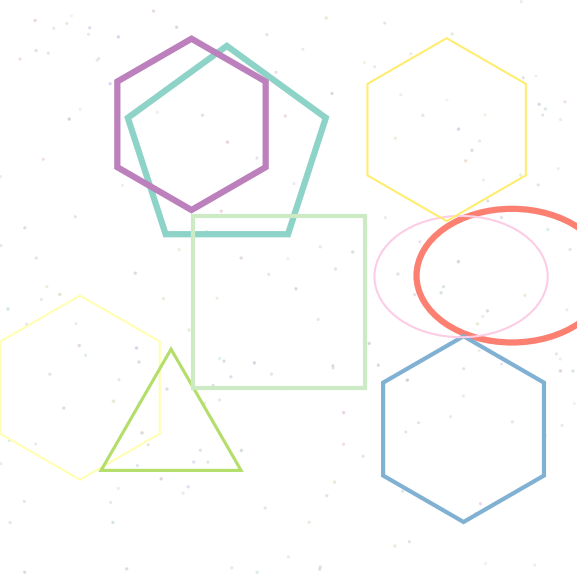[{"shape": "pentagon", "thickness": 3, "radius": 0.9, "center": [0.393, 0.739]}, {"shape": "hexagon", "thickness": 1, "radius": 0.8, "center": [0.139, 0.328]}, {"shape": "oval", "thickness": 3, "radius": 0.83, "center": [0.887, 0.522]}, {"shape": "hexagon", "thickness": 2, "radius": 0.8, "center": [0.803, 0.256]}, {"shape": "triangle", "thickness": 1.5, "radius": 0.7, "center": [0.296, 0.255]}, {"shape": "oval", "thickness": 1, "radius": 0.75, "center": [0.798, 0.52]}, {"shape": "hexagon", "thickness": 3, "radius": 0.74, "center": [0.332, 0.784]}, {"shape": "square", "thickness": 2, "radius": 0.74, "center": [0.483, 0.476]}, {"shape": "hexagon", "thickness": 1, "radius": 0.79, "center": [0.773, 0.775]}]